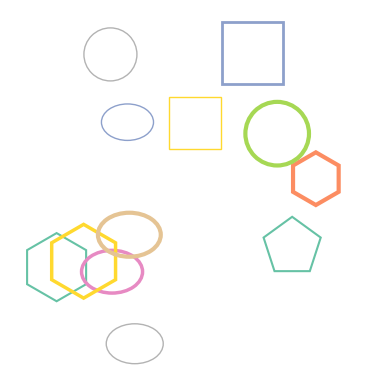[{"shape": "hexagon", "thickness": 1.5, "radius": 0.44, "center": [0.147, 0.306]}, {"shape": "pentagon", "thickness": 1.5, "radius": 0.39, "center": [0.759, 0.359]}, {"shape": "hexagon", "thickness": 3, "radius": 0.34, "center": [0.82, 0.536]}, {"shape": "oval", "thickness": 1, "radius": 0.34, "center": [0.331, 0.683]}, {"shape": "square", "thickness": 2, "radius": 0.4, "center": [0.656, 0.863]}, {"shape": "oval", "thickness": 2.5, "radius": 0.4, "center": [0.291, 0.294]}, {"shape": "circle", "thickness": 3, "radius": 0.41, "center": [0.72, 0.653]}, {"shape": "square", "thickness": 1, "radius": 0.34, "center": [0.507, 0.68]}, {"shape": "hexagon", "thickness": 2.5, "radius": 0.48, "center": [0.217, 0.321]}, {"shape": "oval", "thickness": 3, "radius": 0.41, "center": [0.336, 0.39]}, {"shape": "oval", "thickness": 1, "radius": 0.37, "center": [0.35, 0.107]}, {"shape": "circle", "thickness": 1, "radius": 0.34, "center": [0.287, 0.859]}]